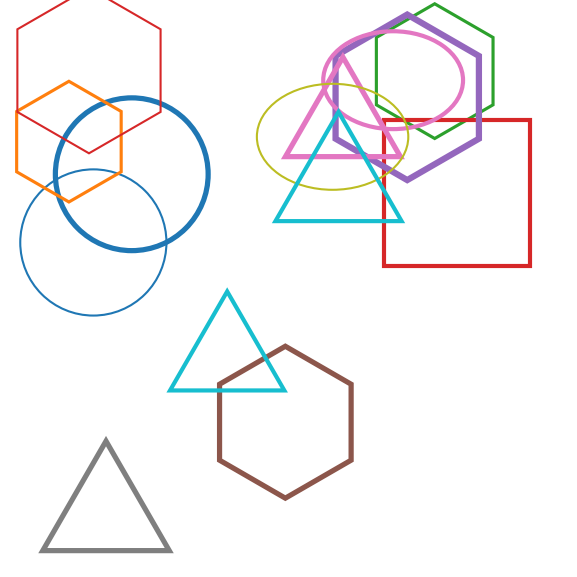[{"shape": "circle", "thickness": 2.5, "radius": 0.66, "center": [0.228, 0.697]}, {"shape": "circle", "thickness": 1, "radius": 0.63, "center": [0.162, 0.579]}, {"shape": "hexagon", "thickness": 1.5, "radius": 0.52, "center": [0.119, 0.754]}, {"shape": "hexagon", "thickness": 1.5, "radius": 0.58, "center": [0.753, 0.876]}, {"shape": "square", "thickness": 2, "radius": 0.63, "center": [0.791, 0.665]}, {"shape": "hexagon", "thickness": 1, "radius": 0.72, "center": [0.154, 0.877]}, {"shape": "hexagon", "thickness": 3, "radius": 0.72, "center": [0.705, 0.831]}, {"shape": "hexagon", "thickness": 2.5, "radius": 0.66, "center": [0.494, 0.268]}, {"shape": "oval", "thickness": 2, "radius": 0.61, "center": [0.681, 0.86]}, {"shape": "triangle", "thickness": 2.5, "radius": 0.57, "center": [0.594, 0.785]}, {"shape": "triangle", "thickness": 2.5, "radius": 0.63, "center": [0.184, 0.109]}, {"shape": "oval", "thickness": 1, "radius": 0.66, "center": [0.576, 0.762]}, {"shape": "triangle", "thickness": 2, "radius": 0.63, "center": [0.586, 0.679]}, {"shape": "triangle", "thickness": 2, "radius": 0.57, "center": [0.393, 0.38]}]